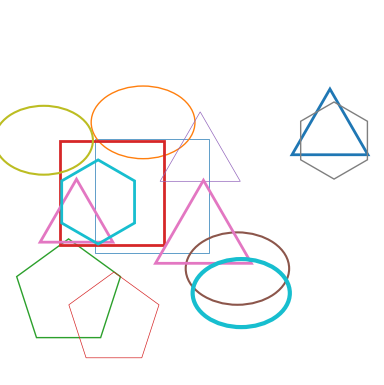[{"shape": "square", "thickness": 0.5, "radius": 0.74, "center": [0.396, 0.491]}, {"shape": "triangle", "thickness": 2, "radius": 0.57, "center": [0.857, 0.655]}, {"shape": "oval", "thickness": 1, "radius": 0.67, "center": [0.372, 0.682]}, {"shape": "pentagon", "thickness": 1, "radius": 0.71, "center": [0.178, 0.238]}, {"shape": "pentagon", "thickness": 0.5, "radius": 0.62, "center": [0.296, 0.17]}, {"shape": "square", "thickness": 2, "radius": 0.67, "center": [0.291, 0.5]}, {"shape": "triangle", "thickness": 0.5, "radius": 0.6, "center": [0.52, 0.589]}, {"shape": "oval", "thickness": 1.5, "radius": 0.67, "center": [0.617, 0.302]}, {"shape": "triangle", "thickness": 2, "radius": 0.72, "center": [0.528, 0.388]}, {"shape": "triangle", "thickness": 2, "radius": 0.55, "center": [0.199, 0.426]}, {"shape": "hexagon", "thickness": 1, "radius": 0.5, "center": [0.868, 0.635]}, {"shape": "oval", "thickness": 1.5, "radius": 0.64, "center": [0.114, 0.636]}, {"shape": "oval", "thickness": 3, "radius": 0.63, "center": [0.627, 0.239]}, {"shape": "hexagon", "thickness": 2, "radius": 0.55, "center": [0.255, 0.475]}]